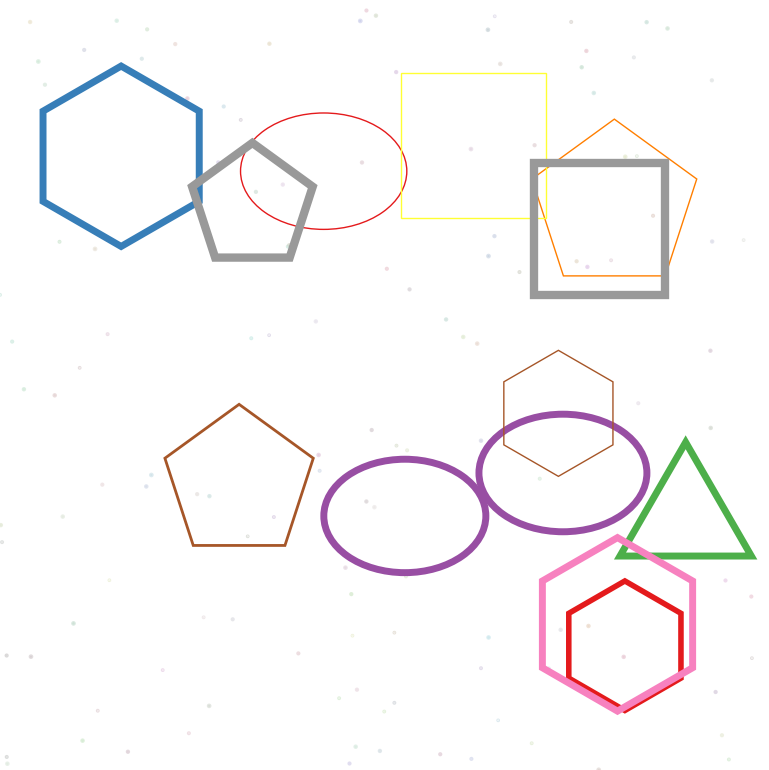[{"shape": "oval", "thickness": 0.5, "radius": 0.54, "center": [0.42, 0.778]}, {"shape": "hexagon", "thickness": 2, "radius": 0.42, "center": [0.812, 0.161]}, {"shape": "hexagon", "thickness": 2.5, "radius": 0.59, "center": [0.157, 0.797]}, {"shape": "triangle", "thickness": 2.5, "radius": 0.49, "center": [0.89, 0.327]}, {"shape": "oval", "thickness": 2.5, "radius": 0.53, "center": [0.526, 0.33]}, {"shape": "oval", "thickness": 2.5, "radius": 0.55, "center": [0.731, 0.386]}, {"shape": "pentagon", "thickness": 0.5, "radius": 0.56, "center": [0.798, 0.733]}, {"shape": "square", "thickness": 0.5, "radius": 0.47, "center": [0.614, 0.811]}, {"shape": "hexagon", "thickness": 0.5, "radius": 0.41, "center": [0.725, 0.463]}, {"shape": "pentagon", "thickness": 1, "radius": 0.51, "center": [0.311, 0.374]}, {"shape": "hexagon", "thickness": 2.5, "radius": 0.56, "center": [0.802, 0.189]}, {"shape": "pentagon", "thickness": 3, "radius": 0.41, "center": [0.328, 0.732]}, {"shape": "square", "thickness": 3, "radius": 0.43, "center": [0.779, 0.703]}]